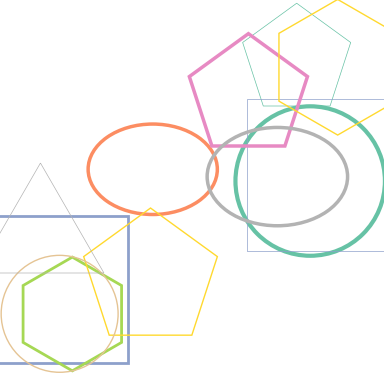[{"shape": "circle", "thickness": 3, "radius": 0.97, "center": [0.806, 0.53]}, {"shape": "pentagon", "thickness": 0.5, "radius": 0.74, "center": [0.771, 0.844]}, {"shape": "oval", "thickness": 2.5, "radius": 0.84, "center": [0.397, 0.56]}, {"shape": "square", "thickness": 2, "radius": 0.95, "center": [0.143, 0.248]}, {"shape": "square", "thickness": 0.5, "radius": 0.99, "center": [0.838, 0.544]}, {"shape": "pentagon", "thickness": 2.5, "radius": 0.81, "center": [0.645, 0.751]}, {"shape": "hexagon", "thickness": 2, "radius": 0.74, "center": [0.188, 0.185]}, {"shape": "hexagon", "thickness": 1, "radius": 0.88, "center": [0.877, 0.825]}, {"shape": "pentagon", "thickness": 1, "radius": 0.91, "center": [0.391, 0.277]}, {"shape": "circle", "thickness": 1, "radius": 0.76, "center": [0.155, 0.185]}, {"shape": "triangle", "thickness": 0.5, "radius": 0.95, "center": [0.105, 0.386]}, {"shape": "oval", "thickness": 2.5, "radius": 0.91, "center": [0.72, 0.541]}]